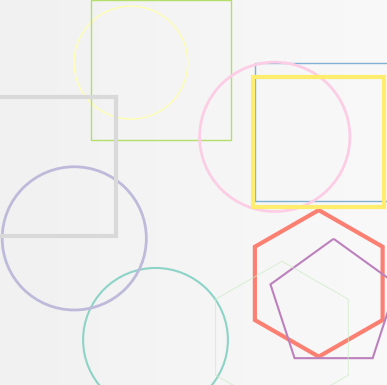[{"shape": "circle", "thickness": 1.5, "radius": 0.93, "center": [0.401, 0.117]}, {"shape": "circle", "thickness": 1, "radius": 0.73, "center": [0.338, 0.837]}, {"shape": "circle", "thickness": 2, "radius": 0.93, "center": [0.192, 0.381]}, {"shape": "hexagon", "thickness": 3, "radius": 0.95, "center": [0.823, 0.264]}, {"shape": "square", "thickness": 1, "radius": 0.89, "center": [0.836, 0.657]}, {"shape": "square", "thickness": 1, "radius": 0.91, "center": [0.416, 0.818]}, {"shape": "circle", "thickness": 2, "radius": 0.97, "center": [0.709, 0.645]}, {"shape": "square", "thickness": 3, "radius": 0.9, "center": [0.12, 0.567]}, {"shape": "pentagon", "thickness": 1.5, "radius": 0.86, "center": [0.861, 0.208]}, {"shape": "hexagon", "thickness": 0.5, "radius": 0.99, "center": [0.728, 0.124]}, {"shape": "square", "thickness": 3, "radius": 0.84, "center": [0.823, 0.63]}]